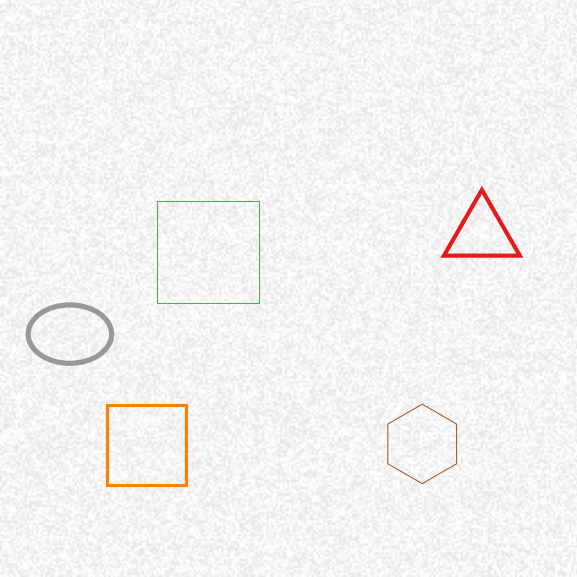[{"shape": "triangle", "thickness": 2, "radius": 0.38, "center": [0.834, 0.594]}, {"shape": "square", "thickness": 0.5, "radius": 0.44, "center": [0.36, 0.563]}, {"shape": "square", "thickness": 1.5, "radius": 0.34, "center": [0.253, 0.229]}, {"shape": "hexagon", "thickness": 0.5, "radius": 0.34, "center": [0.731, 0.23]}, {"shape": "oval", "thickness": 2.5, "radius": 0.36, "center": [0.121, 0.421]}]